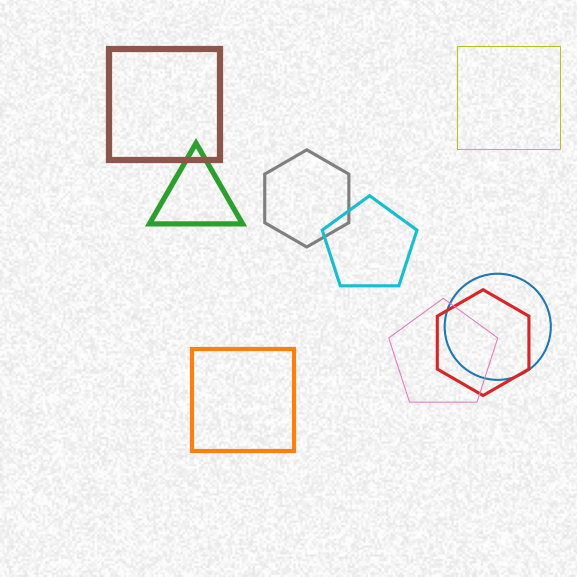[{"shape": "circle", "thickness": 1, "radius": 0.46, "center": [0.862, 0.433]}, {"shape": "square", "thickness": 2, "radius": 0.44, "center": [0.421, 0.306]}, {"shape": "triangle", "thickness": 2.5, "radius": 0.47, "center": [0.339, 0.658]}, {"shape": "hexagon", "thickness": 1.5, "radius": 0.46, "center": [0.837, 0.406]}, {"shape": "square", "thickness": 3, "radius": 0.48, "center": [0.285, 0.818]}, {"shape": "pentagon", "thickness": 0.5, "radius": 0.5, "center": [0.768, 0.383]}, {"shape": "hexagon", "thickness": 1.5, "radius": 0.42, "center": [0.531, 0.656]}, {"shape": "square", "thickness": 0.5, "radius": 0.45, "center": [0.881, 0.831]}, {"shape": "pentagon", "thickness": 1.5, "radius": 0.43, "center": [0.64, 0.574]}]